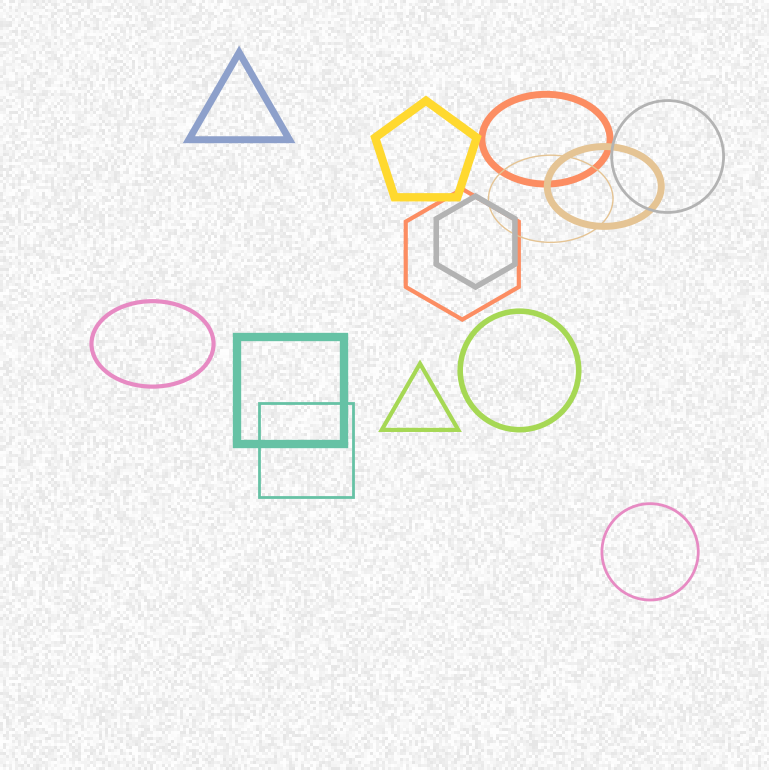[{"shape": "square", "thickness": 3, "radius": 0.35, "center": [0.377, 0.493]}, {"shape": "square", "thickness": 1, "radius": 0.31, "center": [0.397, 0.415]}, {"shape": "hexagon", "thickness": 1.5, "radius": 0.42, "center": [0.6, 0.67]}, {"shape": "oval", "thickness": 2.5, "radius": 0.42, "center": [0.709, 0.819]}, {"shape": "triangle", "thickness": 2.5, "radius": 0.38, "center": [0.311, 0.856]}, {"shape": "circle", "thickness": 1, "radius": 0.31, "center": [0.844, 0.283]}, {"shape": "oval", "thickness": 1.5, "radius": 0.4, "center": [0.198, 0.553]}, {"shape": "triangle", "thickness": 1.5, "radius": 0.29, "center": [0.545, 0.47]}, {"shape": "circle", "thickness": 2, "radius": 0.38, "center": [0.675, 0.519]}, {"shape": "pentagon", "thickness": 3, "radius": 0.35, "center": [0.553, 0.8]}, {"shape": "oval", "thickness": 2.5, "radius": 0.37, "center": [0.785, 0.758]}, {"shape": "oval", "thickness": 0.5, "radius": 0.4, "center": [0.715, 0.742]}, {"shape": "circle", "thickness": 1, "radius": 0.36, "center": [0.867, 0.797]}, {"shape": "hexagon", "thickness": 2, "radius": 0.29, "center": [0.618, 0.686]}]